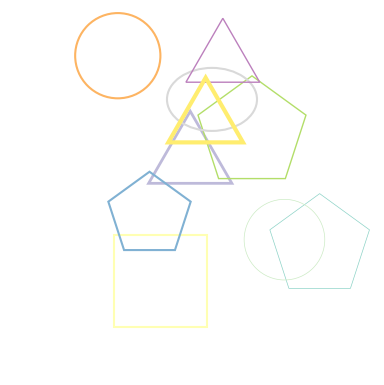[{"shape": "pentagon", "thickness": 0.5, "radius": 0.68, "center": [0.83, 0.361]}, {"shape": "square", "thickness": 1.5, "radius": 0.6, "center": [0.417, 0.27]}, {"shape": "triangle", "thickness": 2, "radius": 0.62, "center": [0.494, 0.586]}, {"shape": "pentagon", "thickness": 1.5, "radius": 0.56, "center": [0.388, 0.441]}, {"shape": "circle", "thickness": 1.5, "radius": 0.55, "center": [0.306, 0.855]}, {"shape": "pentagon", "thickness": 1, "radius": 0.74, "center": [0.654, 0.655]}, {"shape": "oval", "thickness": 1.5, "radius": 0.58, "center": [0.551, 0.742]}, {"shape": "triangle", "thickness": 1, "radius": 0.55, "center": [0.579, 0.842]}, {"shape": "circle", "thickness": 0.5, "radius": 0.52, "center": [0.739, 0.377]}, {"shape": "triangle", "thickness": 3, "radius": 0.56, "center": [0.534, 0.686]}]